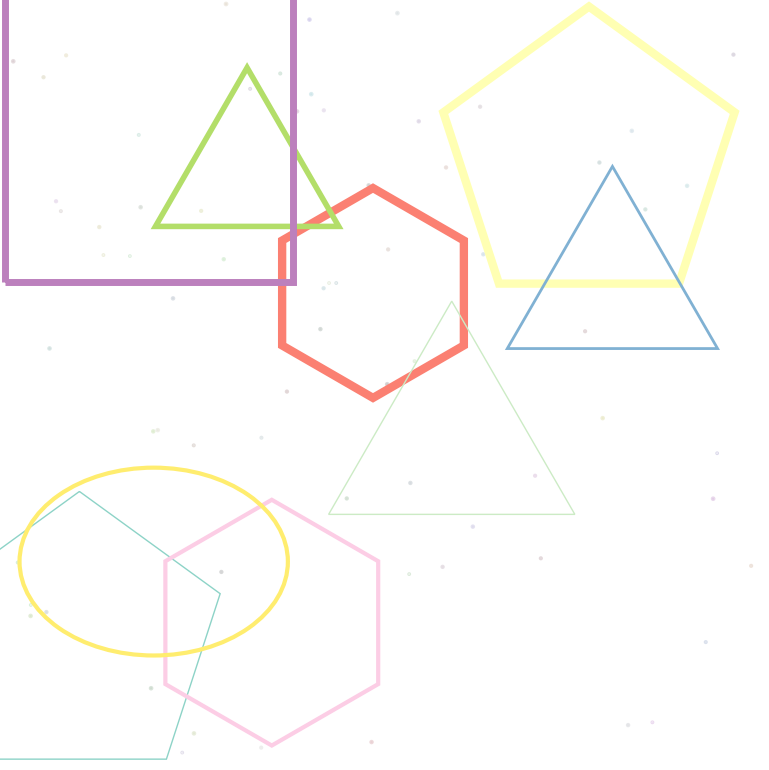[{"shape": "pentagon", "thickness": 0.5, "radius": 0.96, "center": [0.103, 0.17]}, {"shape": "pentagon", "thickness": 3, "radius": 0.99, "center": [0.765, 0.793]}, {"shape": "hexagon", "thickness": 3, "radius": 0.68, "center": [0.484, 0.62]}, {"shape": "triangle", "thickness": 1, "radius": 0.79, "center": [0.795, 0.626]}, {"shape": "triangle", "thickness": 2, "radius": 0.69, "center": [0.321, 0.775]}, {"shape": "hexagon", "thickness": 1.5, "radius": 0.8, "center": [0.353, 0.191]}, {"shape": "square", "thickness": 2.5, "radius": 0.94, "center": [0.194, 0.821]}, {"shape": "triangle", "thickness": 0.5, "radius": 0.92, "center": [0.587, 0.424]}, {"shape": "oval", "thickness": 1.5, "radius": 0.87, "center": [0.2, 0.271]}]